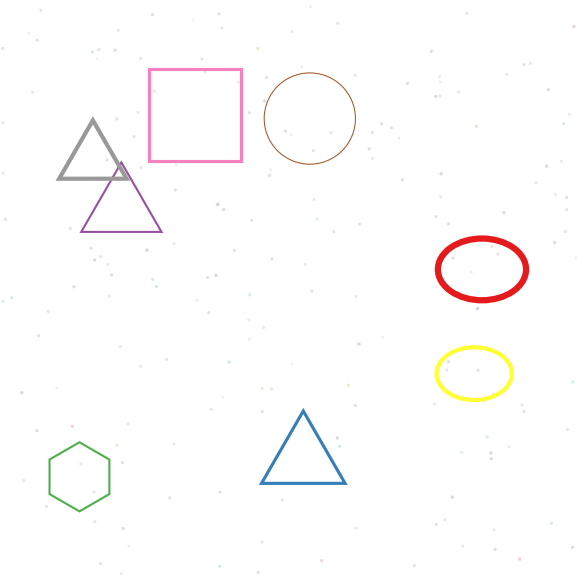[{"shape": "oval", "thickness": 3, "radius": 0.38, "center": [0.835, 0.533]}, {"shape": "triangle", "thickness": 1.5, "radius": 0.42, "center": [0.525, 0.204]}, {"shape": "hexagon", "thickness": 1, "radius": 0.3, "center": [0.138, 0.173]}, {"shape": "triangle", "thickness": 1, "radius": 0.4, "center": [0.21, 0.638]}, {"shape": "oval", "thickness": 2, "radius": 0.33, "center": [0.821, 0.352]}, {"shape": "circle", "thickness": 0.5, "radius": 0.4, "center": [0.536, 0.794]}, {"shape": "square", "thickness": 1.5, "radius": 0.4, "center": [0.338, 0.8]}, {"shape": "triangle", "thickness": 2, "radius": 0.34, "center": [0.161, 0.723]}]